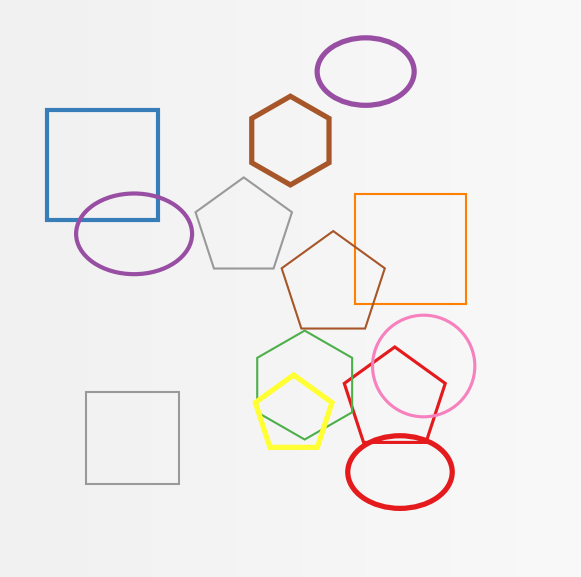[{"shape": "oval", "thickness": 2.5, "radius": 0.45, "center": [0.688, 0.182]}, {"shape": "pentagon", "thickness": 1.5, "radius": 0.46, "center": [0.679, 0.307]}, {"shape": "square", "thickness": 2, "radius": 0.48, "center": [0.176, 0.713]}, {"shape": "hexagon", "thickness": 1, "radius": 0.47, "center": [0.524, 0.332]}, {"shape": "oval", "thickness": 2.5, "radius": 0.42, "center": [0.629, 0.875]}, {"shape": "oval", "thickness": 2, "radius": 0.5, "center": [0.231, 0.594]}, {"shape": "square", "thickness": 1, "radius": 0.48, "center": [0.706, 0.568]}, {"shape": "pentagon", "thickness": 2.5, "radius": 0.35, "center": [0.505, 0.281]}, {"shape": "pentagon", "thickness": 1, "radius": 0.47, "center": [0.573, 0.506]}, {"shape": "hexagon", "thickness": 2.5, "radius": 0.38, "center": [0.5, 0.756]}, {"shape": "circle", "thickness": 1.5, "radius": 0.44, "center": [0.729, 0.365]}, {"shape": "pentagon", "thickness": 1, "radius": 0.44, "center": [0.419, 0.605]}, {"shape": "square", "thickness": 1, "radius": 0.4, "center": [0.228, 0.24]}]